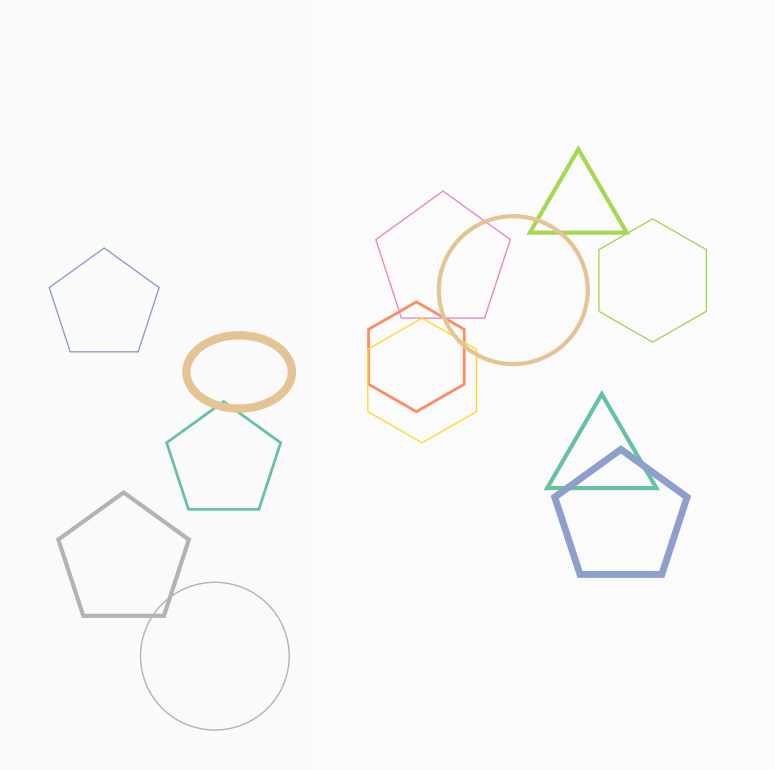[{"shape": "triangle", "thickness": 1.5, "radius": 0.41, "center": [0.776, 0.407]}, {"shape": "pentagon", "thickness": 1, "radius": 0.39, "center": [0.289, 0.401]}, {"shape": "hexagon", "thickness": 1, "radius": 0.36, "center": [0.537, 0.537]}, {"shape": "pentagon", "thickness": 0.5, "radius": 0.37, "center": [0.134, 0.603]}, {"shape": "pentagon", "thickness": 2.5, "radius": 0.45, "center": [0.801, 0.327]}, {"shape": "pentagon", "thickness": 0.5, "radius": 0.46, "center": [0.572, 0.661]}, {"shape": "triangle", "thickness": 1.5, "radius": 0.36, "center": [0.746, 0.734]}, {"shape": "hexagon", "thickness": 0.5, "radius": 0.4, "center": [0.842, 0.636]}, {"shape": "hexagon", "thickness": 0.5, "radius": 0.4, "center": [0.545, 0.506]}, {"shape": "circle", "thickness": 1.5, "radius": 0.48, "center": [0.662, 0.623]}, {"shape": "oval", "thickness": 3, "radius": 0.34, "center": [0.309, 0.517]}, {"shape": "pentagon", "thickness": 1.5, "radius": 0.44, "center": [0.16, 0.272]}, {"shape": "circle", "thickness": 0.5, "radius": 0.48, "center": [0.277, 0.148]}]